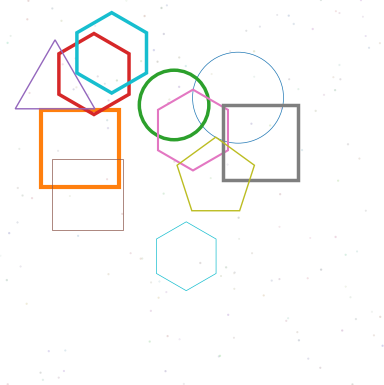[{"shape": "circle", "thickness": 0.5, "radius": 0.59, "center": [0.618, 0.746]}, {"shape": "square", "thickness": 3, "radius": 0.5, "center": [0.208, 0.615]}, {"shape": "circle", "thickness": 2.5, "radius": 0.45, "center": [0.452, 0.727]}, {"shape": "hexagon", "thickness": 2.5, "radius": 0.53, "center": [0.244, 0.808]}, {"shape": "triangle", "thickness": 1, "radius": 0.6, "center": [0.143, 0.777]}, {"shape": "square", "thickness": 0.5, "radius": 0.46, "center": [0.227, 0.495]}, {"shape": "hexagon", "thickness": 1.5, "radius": 0.52, "center": [0.501, 0.662]}, {"shape": "square", "thickness": 2.5, "radius": 0.48, "center": [0.676, 0.629]}, {"shape": "pentagon", "thickness": 1, "radius": 0.53, "center": [0.56, 0.538]}, {"shape": "hexagon", "thickness": 0.5, "radius": 0.45, "center": [0.484, 0.334]}, {"shape": "hexagon", "thickness": 2.5, "radius": 0.52, "center": [0.29, 0.863]}]